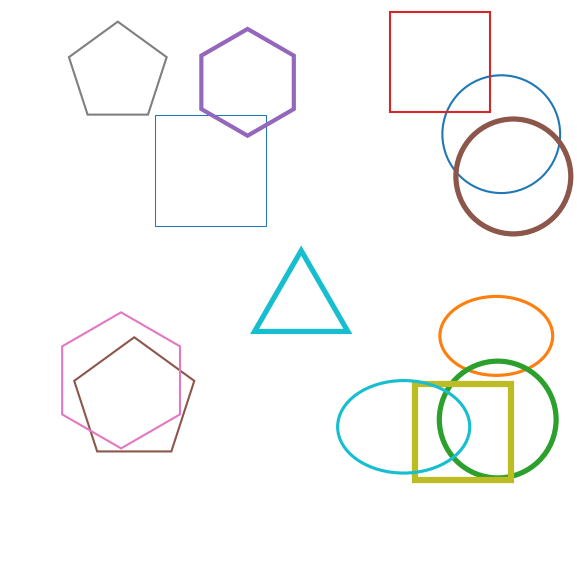[{"shape": "circle", "thickness": 1, "radius": 0.51, "center": [0.868, 0.767]}, {"shape": "square", "thickness": 0.5, "radius": 0.48, "center": [0.365, 0.704]}, {"shape": "oval", "thickness": 1.5, "radius": 0.49, "center": [0.859, 0.418]}, {"shape": "circle", "thickness": 2.5, "radius": 0.51, "center": [0.862, 0.273]}, {"shape": "square", "thickness": 1, "radius": 0.43, "center": [0.762, 0.891]}, {"shape": "hexagon", "thickness": 2, "radius": 0.46, "center": [0.429, 0.857]}, {"shape": "circle", "thickness": 2.5, "radius": 0.5, "center": [0.889, 0.694]}, {"shape": "pentagon", "thickness": 1, "radius": 0.55, "center": [0.232, 0.306]}, {"shape": "hexagon", "thickness": 1, "radius": 0.59, "center": [0.21, 0.34]}, {"shape": "pentagon", "thickness": 1, "radius": 0.44, "center": [0.204, 0.873]}, {"shape": "square", "thickness": 3, "radius": 0.42, "center": [0.801, 0.251]}, {"shape": "triangle", "thickness": 2.5, "radius": 0.47, "center": [0.522, 0.472]}, {"shape": "oval", "thickness": 1.5, "radius": 0.57, "center": [0.699, 0.26]}]